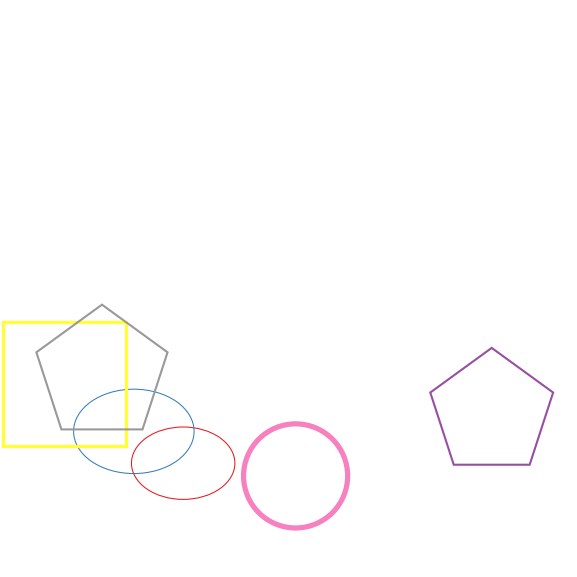[{"shape": "oval", "thickness": 0.5, "radius": 0.45, "center": [0.317, 0.197]}, {"shape": "oval", "thickness": 0.5, "radius": 0.52, "center": [0.232, 0.252]}, {"shape": "pentagon", "thickness": 1, "radius": 0.56, "center": [0.851, 0.285]}, {"shape": "square", "thickness": 1.5, "radius": 0.53, "center": [0.112, 0.334]}, {"shape": "circle", "thickness": 2.5, "radius": 0.45, "center": [0.512, 0.175]}, {"shape": "pentagon", "thickness": 1, "radius": 0.6, "center": [0.177, 0.352]}]